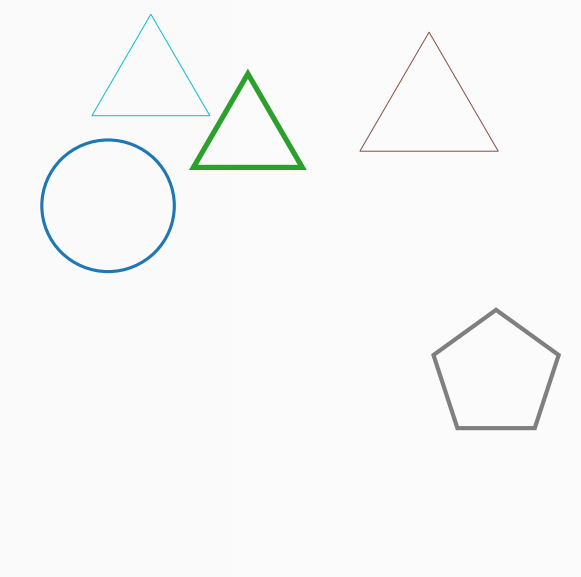[{"shape": "circle", "thickness": 1.5, "radius": 0.57, "center": [0.186, 0.643]}, {"shape": "triangle", "thickness": 2.5, "radius": 0.54, "center": [0.426, 0.763]}, {"shape": "triangle", "thickness": 0.5, "radius": 0.69, "center": [0.738, 0.806]}, {"shape": "pentagon", "thickness": 2, "radius": 0.57, "center": [0.853, 0.349]}, {"shape": "triangle", "thickness": 0.5, "radius": 0.59, "center": [0.26, 0.857]}]